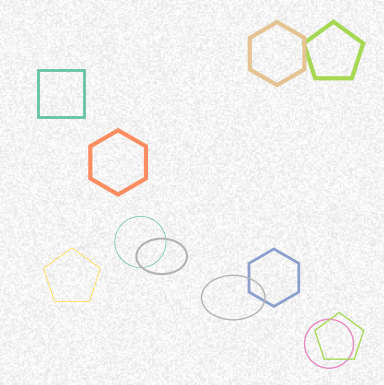[{"shape": "square", "thickness": 2, "radius": 0.3, "center": [0.159, 0.757]}, {"shape": "circle", "thickness": 0.5, "radius": 0.33, "center": [0.365, 0.372]}, {"shape": "hexagon", "thickness": 3, "radius": 0.42, "center": [0.307, 0.578]}, {"shape": "hexagon", "thickness": 2, "radius": 0.37, "center": [0.711, 0.279]}, {"shape": "circle", "thickness": 1, "radius": 0.32, "center": [0.855, 0.107]}, {"shape": "pentagon", "thickness": 1, "radius": 0.33, "center": [0.881, 0.121]}, {"shape": "pentagon", "thickness": 3, "radius": 0.41, "center": [0.866, 0.862]}, {"shape": "pentagon", "thickness": 0.5, "radius": 0.39, "center": [0.187, 0.279]}, {"shape": "hexagon", "thickness": 3, "radius": 0.41, "center": [0.72, 0.861]}, {"shape": "oval", "thickness": 1.5, "radius": 0.33, "center": [0.42, 0.334]}, {"shape": "oval", "thickness": 1, "radius": 0.41, "center": [0.606, 0.227]}]